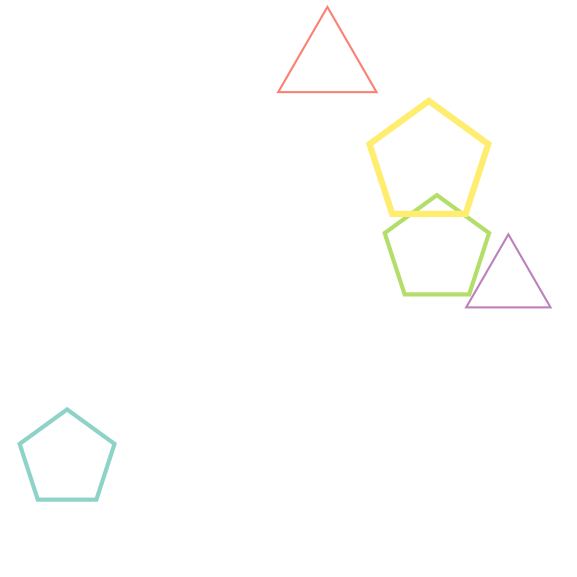[{"shape": "pentagon", "thickness": 2, "radius": 0.43, "center": [0.116, 0.204]}, {"shape": "triangle", "thickness": 1, "radius": 0.49, "center": [0.567, 0.889]}, {"shape": "pentagon", "thickness": 2, "radius": 0.48, "center": [0.757, 0.566]}, {"shape": "triangle", "thickness": 1, "radius": 0.42, "center": [0.88, 0.509]}, {"shape": "pentagon", "thickness": 3, "radius": 0.54, "center": [0.743, 0.716]}]